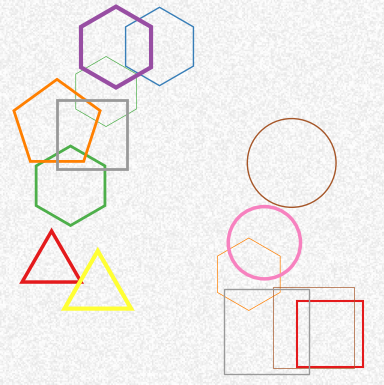[{"shape": "triangle", "thickness": 2.5, "radius": 0.44, "center": [0.134, 0.312]}, {"shape": "square", "thickness": 1.5, "radius": 0.43, "center": [0.857, 0.133]}, {"shape": "hexagon", "thickness": 1, "radius": 0.51, "center": [0.414, 0.879]}, {"shape": "hexagon", "thickness": 0.5, "radius": 0.45, "center": [0.276, 0.762]}, {"shape": "hexagon", "thickness": 2, "radius": 0.52, "center": [0.183, 0.518]}, {"shape": "hexagon", "thickness": 3, "radius": 0.53, "center": [0.301, 0.878]}, {"shape": "pentagon", "thickness": 2, "radius": 0.59, "center": [0.148, 0.676]}, {"shape": "hexagon", "thickness": 0.5, "radius": 0.47, "center": [0.646, 0.288]}, {"shape": "triangle", "thickness": 3, "radius": 0.5, "center": [0.254, 0.248]}, {"shape": "square", "thickness": 0.5, "radius": 0.53, "center": [0.813, 0.149]}, {"shape": "circle", "thickness": 1, "radius": 0.58, "center": [0.758, 0.577]}, {"shape": "circle", "thickness": 2.5, "radius": 0.47, "center": [0.687, 0.37]}, {"shape": "square", "thickness": 2, "radius": 0.45, "center": [0.239, 0.651]}, {"shape": "square", "thickness": 1, "radius": 0.55, "center": [0.692, 0.14]}]